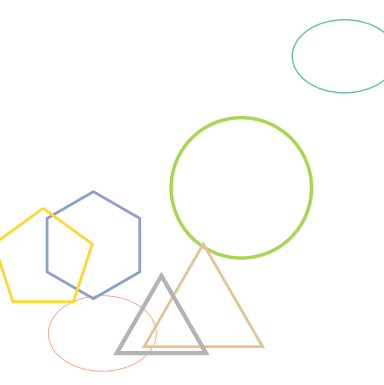[{"shape": "oval", "thickness": 1, "radius": 0.68, "center": [0.895, 0.854]}, {"shape": "oval", "thickness": 0.5, "radius": 0.7, "center": [0.266, 0.134]}, {"shape": "hexagon", "thickness": 2, "radius": 0.7, "center": [0.243, 0.363]}, {"shape": "circle", "thickness": 2.5, "radius": 0.91, "center": [0.627, 0.512]}, {"shape": "pentagon", "thickness": 2, "radius": 0.67, "center": [0.112, 0.325]}, {"shape": "triangle", "thickness": 2, "radius": 0.89, "center": [0.528, 0.188]}, {"shape": "triangle", "thickness": 3, "radius": 0.67, "center": [0.419, 0.15]}]